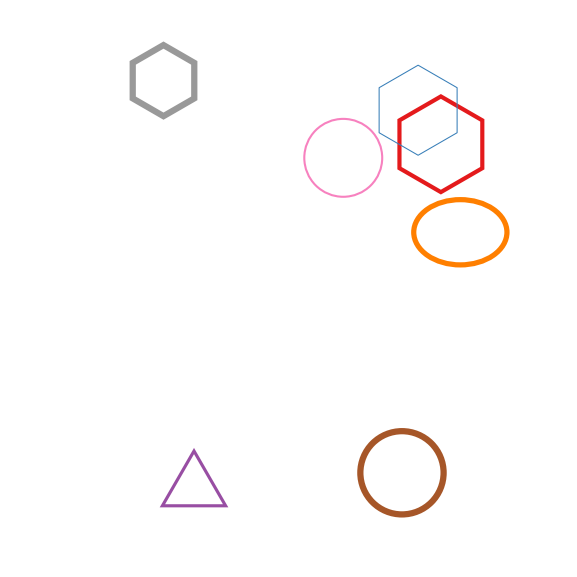[{"shape": "hexagon", "thickness": 2, "radius": 0.41, "center": [0.763, 0.749]}, {"shape": "hexagon", "thickness": 0.5, "radius": 0.39, "center": [0.724, 0.808]}, {"shape": "triangle", "thickness": 1.5, "radius": 0.32, "center": [0.336, 0.155]}, {"shape": "oval", "thickness": 2.5, "radius": 0.4, "center": [0.797, 0.597]}, {"shape": "circle", "thickness": 3, "radius": 0.36, "center": [0.696, 0.18]}, {"shape": "circle", "thickness": 1, "radius": 0.34, "center": [0.594, 0.726]}, {"shape": "hexagon", "thickness": 3, "radius": 0.31, "center": [0.283, 0.86]}]